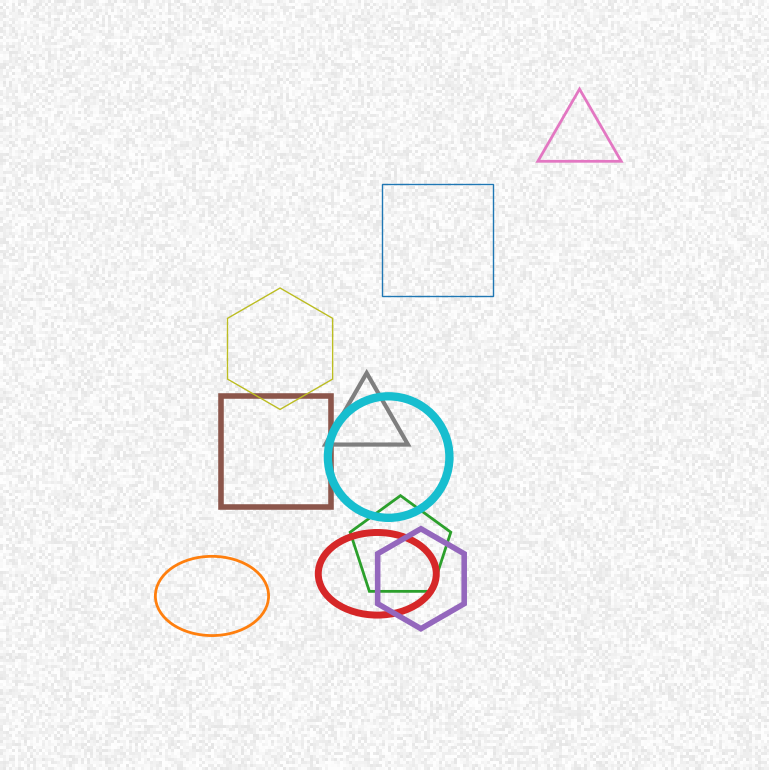[{"shape": "square", "thickness": 0.5, "radius": 0.36, "center": [0.568, 0.688]}, {"shape": "oval", "thickness": 1, "radius": 0.37, "center": [0.275, 0.226]}, {"shape": "pentagon", "thickness": 1, "radius": 0.34, "center": [0.52, 0.288]}, {"shape": "oval", "thickness": 2.5, "radius": 0.38, "center": [0.49, 0.255]}, {"shape": "hexagon", "thickness": 2, "radius": 0.32, "center": [0.547, 0.248]}, {"shape": "square", "thickness": 2, "radius": 0.36, "center": [0.358, 0.414]}, {"shape": "triangle", "thickness": 1, "radius": 0.31, "center": [0.753, 0.822]}, {"shape": "triangle", "thickness": 1.5, "radius": 0.31, "center": [0.476, 0.454]}, {"shape": "hexagon", "thickness": 0.5, "radius": 0.39, "center": [0.364, 0.547]}, {"shape": "circle", "thickness": 3, "radius": 0.39, "center": [0.505, 0.406]}]